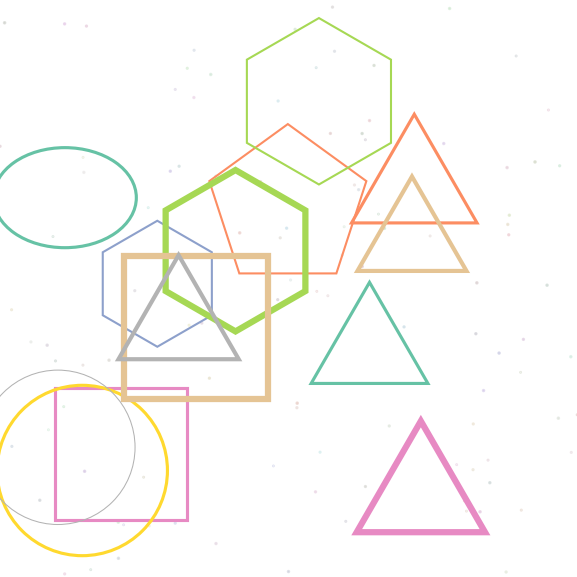[{"shape": "triangle", "thickness": 1.5, "radius": 0.58, "center": [0.64, 0.394]}, {"shape": "oval", "thickness": 1.5, "radius": 0.62, "center": [0.112, 0.657]}, {"shape": "pentagon", "thickness": 1, "radius": 0.71, "center": [0.498, 0.641]}, {"shape": "triangle", "thickness": 1.5, "radius": 0.63, "center": [0.717, 0.676]}, {"shape": "hexagon", "thickness": 1, "radius": 0.55, "center": [0.272, 0.508]}, {"shape": "triangle", "thickness": 3, "radius": 0.64, "center": [0.729, 0.142]}, {"shape": "square", "thickness": 1.5, "radius": 0.57, "center": [0.21, 0.212]}, {"shape": "hexagon", "thickness": 1, "radius": 0.72, "center": [0.552, 0.824]}, {"shape": "hexagon", "thickness": 3, "radius": 0.7, "center": [0.408, 0.565]}, {"shape": "circle", "thickness": 1.5, "radius": 0.74, "center": [0.142, 0.184]}, {"shape": "triangle", "thickness": 2, "radius": 0.55, "center": [0.713, 0.584]}, {"shape": "square", "thickness": 3, "radius": 0.62, "center": [0.34, 0.432]}, {"shape": "circle", "thickness": 0.5, "radius": 0.67, "center": [0.1, 0.225]}, {"shape": "triangle", "thickness": 2, "radius": 0.6, "center": [0.309, 0.437]}]